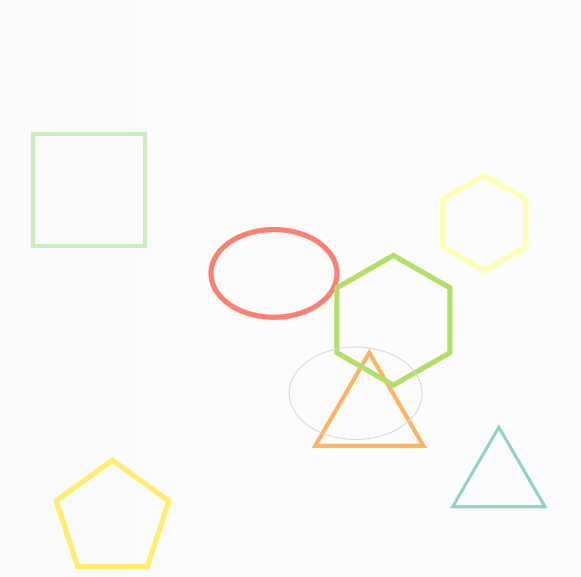[{"shape": "triangle", "thickness": 1.5, "radius": 0.46, "center": [0.858, 0.168]}, {"shape": "hexagon", "thickness": 2.5, "radius": 0.41, "center": [0.833, 0.613]}, {"shape": "oval", "thickness": 2.5, "radius": 0.54, "center": [0.471, 0.526]}, {"shape": "triangle", "thickness": 2, "radius": 0.54, "center": [0.635, 0.281]}, {"shape": "hexagon", "thickness": 2.5, "radius": 0.56, "center": [0.677, 0.445]}, {"shape": "oval", "thickness": 0.5, "radius": 0.57, "center": [0.612, 0.318]}, {"shape": "square", "thickness": 2, "radius": 0.48, "center": [0.153, 0.671]}, {"shape": "pentagon", "thickness": 2.5, "radius": 0.51, "center": [0.194, 0.1]}]